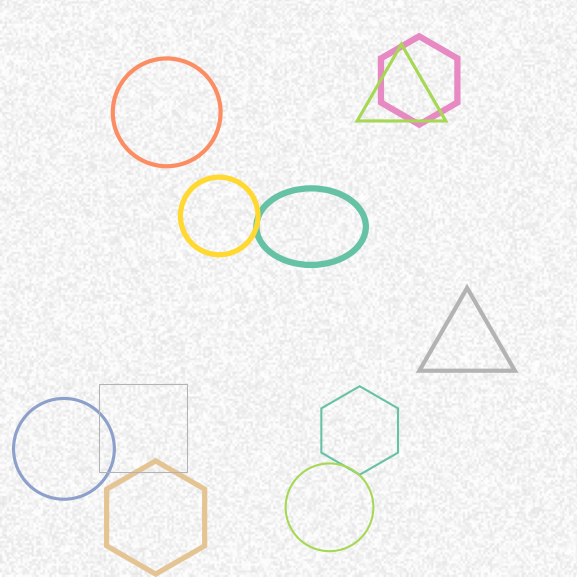[{"shape": "oval", "thickness": 3, "radius": 0.47, "center": [0.539, 0.607]}, {"shape": "hexagon", "thickness": 1, "radius": 0.38, "center": [0.623, 0.254]}, {"shape": "circle", "thickness": 2, "radius": 0.47, "center": [0.289, 0.805]}, {"shape": "circle", "thickness": 1.5, "radius": 0.44, "center": [0.111, 0.222]}, {"shape": "hexagon", "thickness": 3, "radius": 0.38, "center": [0.726, 0.86]}, {"shape": "circle", "thickness": 1, "radius": 0.38, "center": [0.571, 0.121]}, {"shape": "triangle", "thickness": 1.5, "radius": 0.44, "center": [0.695, 0.834]}, {"shape": "circle", "thickness": 2.5, "radius": 0.34, "center": [0.38, 0.625]}, {"shape": "hexagon", "thickness": 2.5, "radius": 0.49, "center": [0.27, 0.103]}, {"shape": "triangle", "thickness": 2, "radius": 0.48, "center": [0.809, 0.405]}, {"shape": "square", "thickness": 0.5, "radius": 0.38, "center": [0.248, 0.258]}]